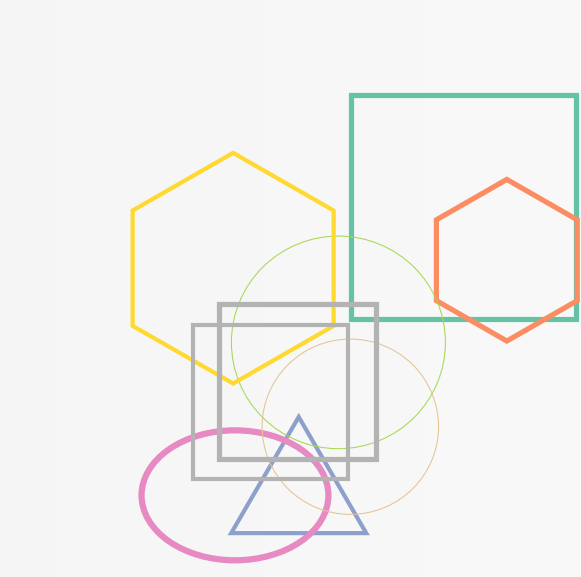[{"shape": "square", "thickness": 2.5, "radius": 0.97, "center": [0.797, 0.64]}, {"shape": "hexagon", "thickness": 2.5, "radius": 0.7, "center": [0.872, 0.549]}, {"shape": "triangle", "thickness": 2, "radius": 0.67, "center": [0.514, 0.143]}, {"shape": "oval", "thickness": 3, "radius": 0.8, "center": [0.404, 0.141]}, {"shape": "circle", "thickness": 0.5, "radius": 0.92, "center": [0.582, 0.406]}, {"shape": "hexagon", "thickness": 2, "radius": 1.0, "center": [0.401, 0.535]}, {"shape": "circle", "thickness": 0.5, "radius": 0.76, "center": [0.603, 0.26]}, {"shape": "square", "thickness": 2, "radius": 0.67, "center": [0.465, 0.303]}, {"shape": "square", "thickness": 2.5, "radius": 0.67, "center": [0.512, 0.338]}]